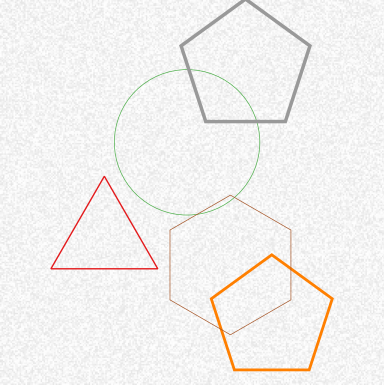[{"shape": "triangle", "thickness": 1, "radius": 0.8, "center": [0.271, 0.382]}, {"shape": "circle", "thickness": 0.5, "radius": 0.94, "center": [0.486, 0.63]}, {"shape": "pentagon", "thickness": 2, "radius": 0.83, "center": [0.706, 0.173]}, {"shape": "hexagon", "thickness": 0.5, "radius": 0.91, "center": [0.599, 0.312]}, {"shape": "pentagon", "thickness": 2.5, "radius": 0.88, "center": [0.638, 0.827]}]